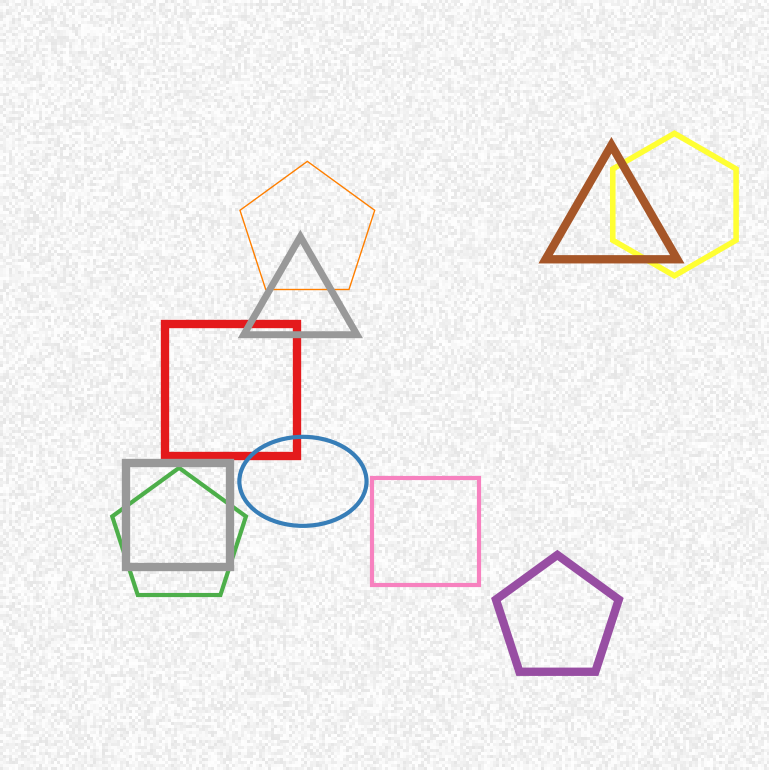[{"shape": "square", "thickness": 3, "radius": 0.43, "center": [0.3, 0.494]}, {"shape": "oval", "thickness": 1.5, "radius": 0.41, "center": [0.393, 0.375]}, {"shape": "pentagon", "thickness": 1.5, "radius": 0.46, "center": [0.233, 0.301]}, {"shape": "pentagon", "thickness": 3, "radius": 0.42, "center": [0.724, 0.195]}, {"shape": "pentagon", "thickness": 0.5, "radius": 0.46, "center": [0.399, 0.698]}, {"shape": "hexagon", "thickness": 2, "radius": 0.46, "center": [0.876, 0.734]}, {"shape": "triangle", "thickness": 3, "radius": 0.49, "center": [0.794, 0.713]}, {"shape": "square", "thickness": 1.5, "radius": 0.35, "center": [0.553, 0.31]}, {"shape": "triangle", "thickness": 2.5, "radius": 0.42, "center": [0.39, 0.608]}, {"shape": "square", "thickness": 3, "radius": 0.34, "center": [0.231, 0.331]}]